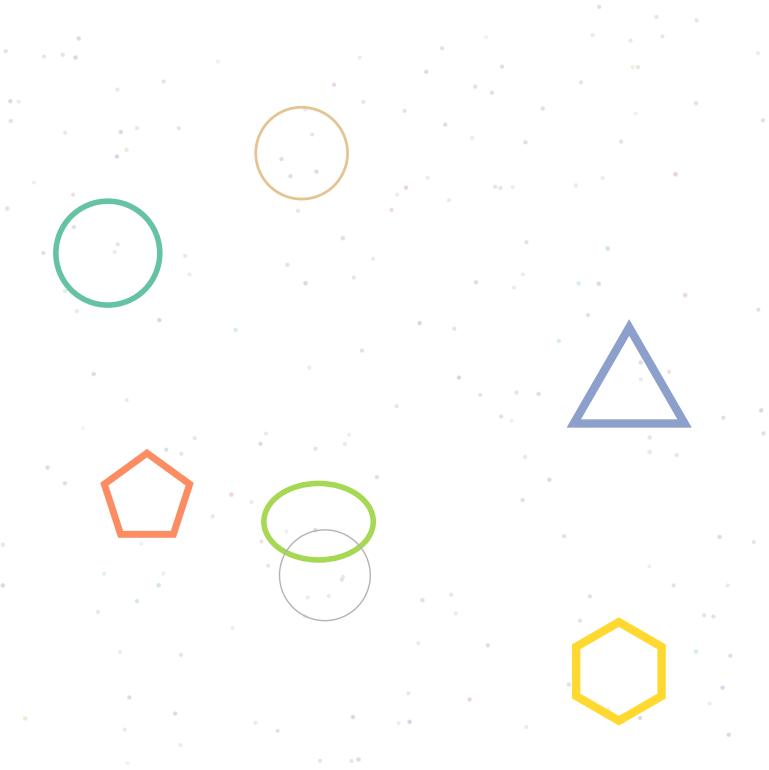[{"shape": "circle", "thickness": 2, "radius": 0.34, "center": [0.14, 0.671]}, {"shape": "pentagon", "thickness": 2.5, "radius": 0.29, "center": [0.191, 0.353]}, {"shape": "triangle", "thickness": 3, "radius": 0.42, "center": [0.817, 0.492]}, {"shape": "oval", "thickness": 2, "radius": 0.36, "center": [0.414, 0.322]}, {"shape": "hexagon", "thickness": 3, "radius": 0.32, "center": [0.804, 0.128]}, {"shape": "circle", "thickness": 1, "radius": 0.3, "center": [0.392, 0.801]}, {"shape": "circle", "thickness": 0.5, "radius": 0.29, "center": [0.422, 0.253]}]